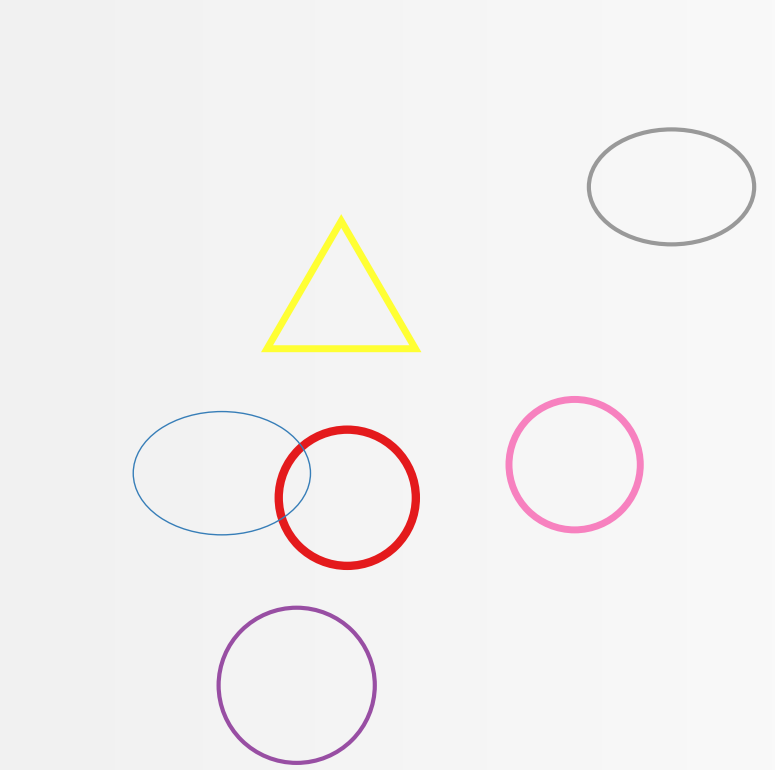[{"shape": "circle", "thickness": 3, "radius": 0.44, "center": [0.448, 0.354]}, {"shape": "oval", "thickness": 0.5, "radius": 0.57, "center": [0.286, 0.385]}, {"shape": "circle", "thickness": 1.5, "radius": 0.5, "center": [0.383, 0.11]}, {"shape": "triangle", "thickness": 2.5, "radius": 0.55, "center": [0.44, 0.602]}, {"shape": "circle", "thickness": 2.5, "radius": 0.42, "center": [0.741, 0.397]}, {"shape": "oval", "thickness": 1.5, "radius": 0.53, "center": [0.866, 0.757]}]